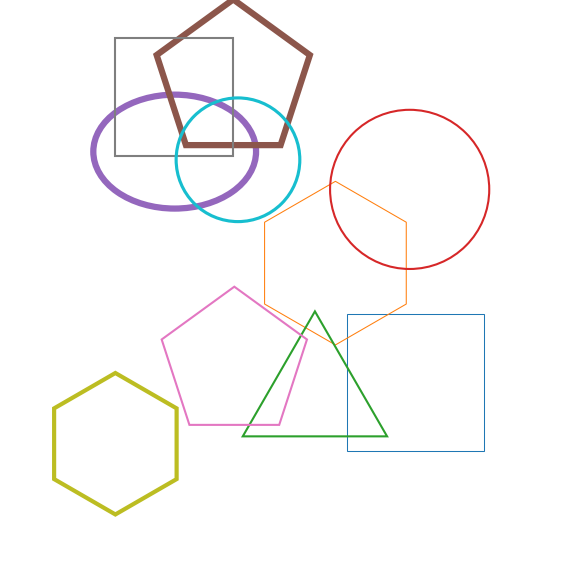[{"shape": "square", "thickness": 0.5, "radius": 0.59, "center": [0.719, 0.337]}, {"shape": "hexagon", "thickness": 0.5, "radius": 0.71, "center": [0.581, 0.543]}, {"shape": "triangle", "thickness": 1, "radius": 0.72, "center": [0.545, 0.316]}, {"shape": "circle", "thickness": 1, "radius": 0.69, "center": [0.709, 0.671]}, {"shape": "oval", "thickness": 3, "radius": 0.7, "center": [0.302, 0.737]}, {"shape": "pentagon", "thickness": 3, "radius": 0.7, "center": [0.404, 0.861]}, {"shape": "pentagon", "thickness": 1, "radius": 0.66, "center": [0.406, 0.37]}, {"shape": "square", "thickness": 1, "radius": 0.51, "center": [0.302, 0.831]}, {"shape": "hexagon", "thickness": 2, "radius": 0.61, "center": [0.2, 0.231]}, {"shape": "circle", "thickness": 1.5, "radius": 0.54, "center": [0.412, 0.722]}]